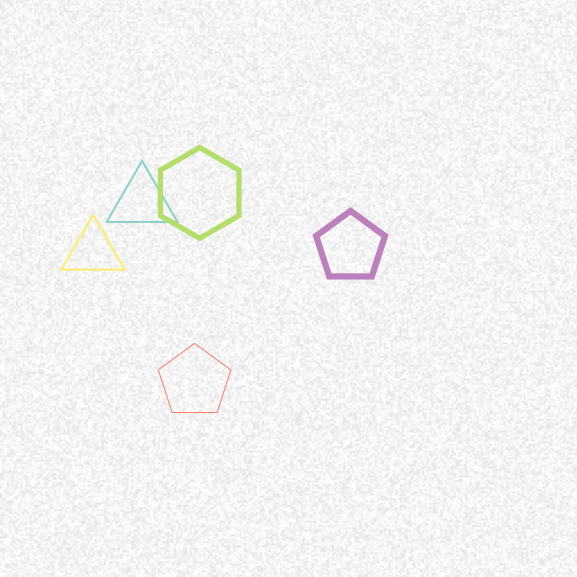[{"shape": "triangle", "thickness": 1, "radius": 0.35, "center": [0.246, 0.65]}, {"shape": "pentagon", "thickness": 0.5, "radius": 0.33, "center": [0.337, 0.338]}, {"shape": "hexagon", "thickness": 2.5, "radius": 0.39, "center": [0.346, 0.665]}, {"shape": "pentagon", "thickness": 3, "radius": 0.31, "center": [0.607, 0.571]}, {"shape": "triangle", "thickness": 1, "radius": 0.32, "center": [0.161, 0.564]}]